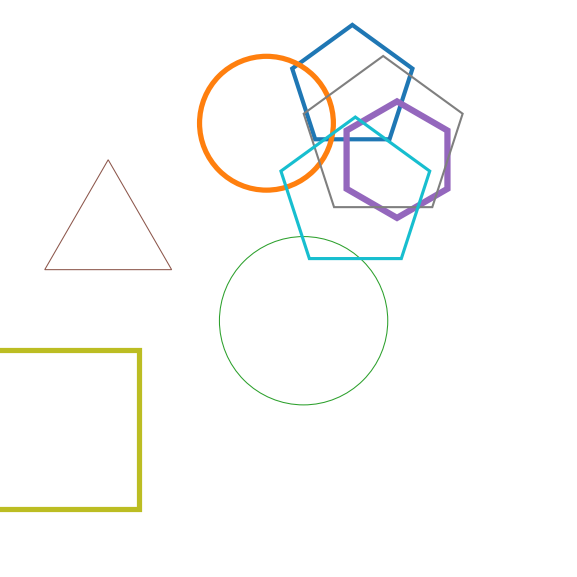[{"shape": "pentagon", "thickness": 2, "radius": 0.55, "center": [0.61, 0.847]}, {"shape": "circle", "thickness": 2.5, "radius": 0.58, "center": [0.461, 0.786]}, {"shape": "circle", "thickness": 0.5, "radius": 0.73, "center": [0.526, 0.444]}, {"shape": "hexagon", "thickness": 3, "radius": 0.5, "center": [0.687, 0.723]}, {"shape": "triangle", "thickness": 0.5, "radius": 0.63, "center": [0.187, 0.596]}, {"shape": "pentagon", "thickness": 1, "radius": 0.72, "center": [0.664, 0.758]}, {"shape": "square", "thickness": 2.5, "radius": 0.69, "center": [0.103, 0.256]}, {"shape": "pentagon", "thickness": 1.5, "radius": 0.68, "center": [0.615, 0.661]}]